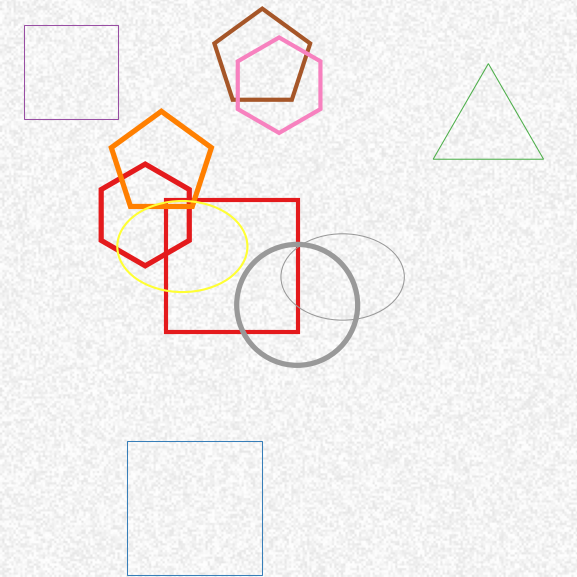[{"shape": "square", "thickness": 2, "radius": 0.57, "center": [0.402, 0.539]}, {"shape": "hexagon", "thickness": 2.5, "radius": 0.44, "center": [0.251, 0.627]}, {"shape": "square", "thickness": 0.5, "radius": 0.58, "center": [0.337, 0.119]}, {"shape": "triangle", "thickness": 0.5, "radius": 0.55, "center": [0.846, 0.779]}, {"shape": "square", "thickness": 0.5, "radius": 0.41, "center": [0.123, 0.874]}, {"shape": "pentagon", "thickness": 2.5, "radius": 0.46, "center": [0.279, 0.715]}, {"shape": "oval", "thickness": 1, "radius": 0.56, "center": [0.316, 0.572]}, {"shape": "pentagon", "thickness": 2, "radius": 0.44, "center": [0.454, 0.897]}, {"shape": "hexagon", "thickness": 2, "radius": 0.41, "center": [0.483, 0.852]}, {"shape": "circle", "thickness": 2.5, "radius": 0.52, "center": [0.515, 0.471]}, {"shape": "oval", "thickness": 0.5, "radius": 0.53, "center": [0.593, 0.52]}]